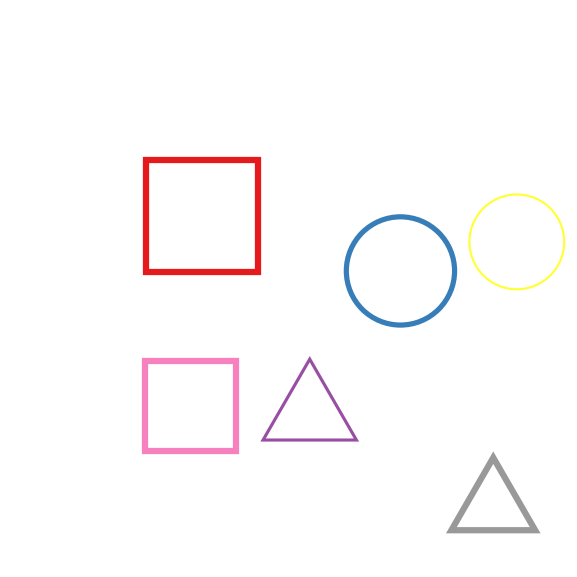[{"shape": "square", "thickness": 3, "radius": 0.48, "center": [0.35, 0.625]}, {"shape": "circle", "thickness": 2.5, "radius": 0.47, "center": [0.693, 0.53]}, {"shape": "triangle", "thickness": 1.5, "radius": 0.47, "center": [0.536, 0.284]}, {"shape": "circle", "thickness": 1, "radius": 0.41, "center": [0.895, 0.58]}, {"shape": "square", "thickness": 3, "radius": 0.39, "center": [0.33, 0.296]}, {"shape": "triangle", "thickness": 3, "radius": 0.42, "center": [0.854, 0.123]}]